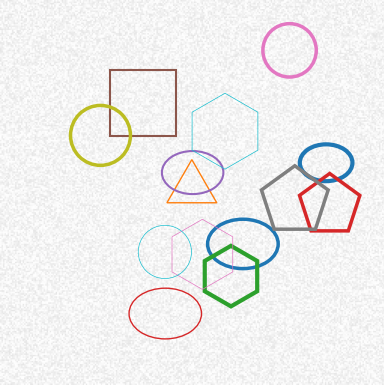[{"shape": "oval", "thickness": 3, "radius": 0.34, "center": [0.847, 0.577]}, {"shape": "oval", "thickness": 2.5, "radius": 0.46, "center": [0.631, 0.366]}, {"shape": "triangle", "thickness": 1, "radius": 0.37, "center": [0.498, 0.511]}, {"shape": "hexagon", "thickness": 3, "radius": 0.39, "center": [0.6, 0.283]}, {"shape": "oval", "thickness": 1, "radius": 0.47, "center": [0.429, 0.186]}, {"shape": "pentagon", "thickness": 2.5, "radius": 0.41, "center": [0.856, 0.467]}, {"shape": "oval", "thickness": 1.5, "radius": 0.4, "center": [0.5, 0.552]}, {"shape": "square", "thickness": 1.5, "radius": 0.43, "center": [0.371, 0.733]}, {"shape": "hexagon", "thickness": 0.5, "radius": 0.46, "center": [0.526, 0.339]}, {"shape": "circle", "thickness": 2.5, "radius": 0.35, "center": [0.752, 0.869]}, {"shape": "pentagon", "thickness": 2.5, "radius": 0.46, "center": [0.766, 0.478]}, {"shape": "circle", "thickness": 2.5, "radius": 0.39, "center": [0.261, 0.648]}, {"shape": "hexagon", "thickness": 0.5, "radius": 0.49, "center": [0.584, 0.659]}, {"shape": "circle", "thickness": 0.5, "radius": 0.35, "center": [0.428, 0.346]}]